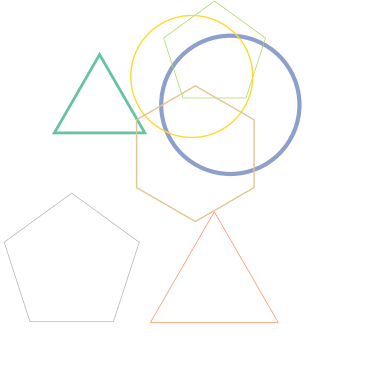[{"shape": "triangle", "thickness": 2, "radius": 0.68, "center": [0.259, 0.723]}, {"shape": "triangle", "thickness": 0.5, "radius": 0.96, "center": [0.557, 0.258]}, {"shape": "circle", "thickness": 3, "radius": 0.9, "center": [0.598, 0.728]}, {"shape": "pentagon", "thickness": 0.5, "radius": 0.7, "center": [0.557, 0.858]}, {"shape": "circle", "thickness": 1, "radius": 0.79, "center": [0.498, 0.801]}, {"shape": "hexagon", "thickness": 1, "radius": 0.88, "center": [0.507, 0.601]}, {"shape": "pentagon", "thickness": 0.5, "radius": 0.92, "center": [0.186, 0.314]}]